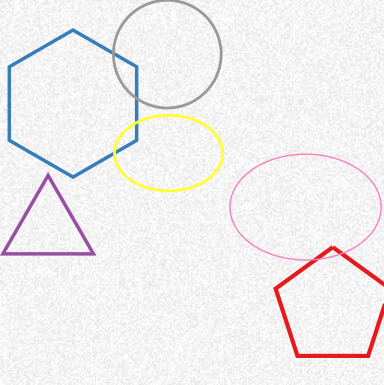[{"shape": "pentagon", "thickness": 3, "radius": 0.78, "center": [0.864, 0.202]}, {"shape": "hexagon", "thickness": 2.5, "radius": 0.95, "center": [0.19, 0.731]}, {"shape": "triangle", "thickness": 2.5, "radius": 0.68, "center": [0.125, 0.409]}, {"shape": "oval", "thickness": 2, "radius": 0.7, "center": [0.438, 0.602]}, {"shape": "oval", "thickness": 1, "radius": 0.98, "center": [0.794, 0.462]}, {"shape": "circle", "thickness": 2, "radius": 0.7, "center": [0.435, 0.859]}]